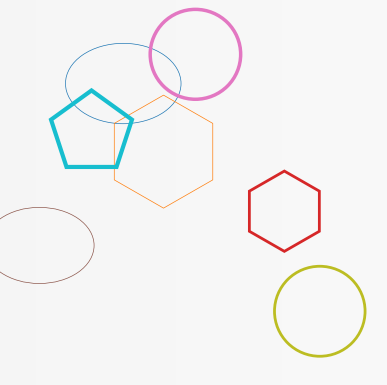[{"shape": "oval", "thickness": 0.5, "radius": 0.75, "center": [0.318, 0.783]}, {"shape": "hexagon", "thickness": 0.5, "radius": 0.73, "center": [0.422, 0.606]}, {"shape": "hexagon", "thickness": 2, "radius": 0.52, "center": [0.734, 0.451]}, {"shape": "oval", "thickness": 0.5, "radius": 0.71, "center": [0.102, 0.363]}, {"shape": "circle", "thickness": 2.5, "radius": 0.58, "center": [0.504, 0.859]}, {"shape": "circle", "thickness": 2, "radius": 0.58, "center": [0.825, 0.192]}, {"shape": "pentagon", "thickness": 3, "radius": 0.55, "center": [0.236, 0.655]}]